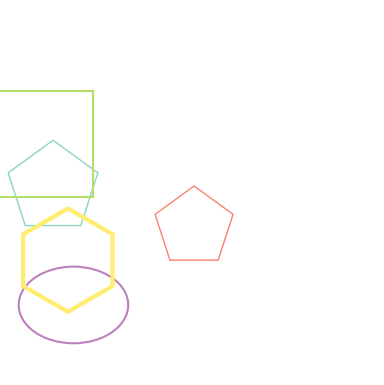[{"shape": "pentagon", "thickness": 1, "radius": 0.61, "center": [0.138, 0.513]}, {"shape": "pentagon", "thickness": 1, "radius": 0.53, "center": [0.504, 0.41]}, {"shape": "square", "thickness": 1.5, "radius": 0.69, "center": [0.105, 0.625]}, {"shape": "oval", "thickness": 1.5, "radius": 0.71, "center": [0.191, 0.208]}, {"shape": "hexagon", "thickness": 3, "radius": 0.67, "center": [0.176, 0.324]}]